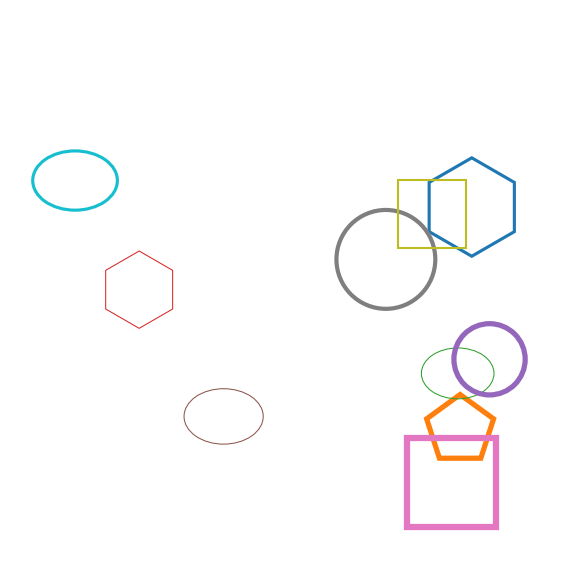[{"shape": "hexagon", "thickness": 1.5, "radius": 0.43, "center": [0.817, 0.641]}, {"shape": "pentagon", "thickness": 2.5, "radius": 0.3, "center": [0.797, 0.255]}, {"shape": "oval", "thickness": 0.5, "radius": 0.31, "center": [0.793, 0.353]}, {"shape": "hexagon", "thickness": 0.5, "radius": 0.33, "center": [0.241, 0.498]}, {"shape": "circle", "thickness": 2.5, "radius": 0.31, "center": [0.848, 0.377]}, {"shape": "oval", "thickness": 0.5, "radius": 0.34, "center": [0.387, 0.278]}, {"shape": "square", "thickness": 3, "radius": 0.38, "center": [0.781, 0.164]}, {"shape": "circle", "thickness": 2, "radius": 0.43, "center": [0.668, 0.55]}, {"shape": "square", "thickness": 1, "radius": 0.29, "center": [0.747, 0.628]}, {"shape": "oval", "thickness": 1.5, "radius": 0.37, "center": [0.13, 0.687]}]